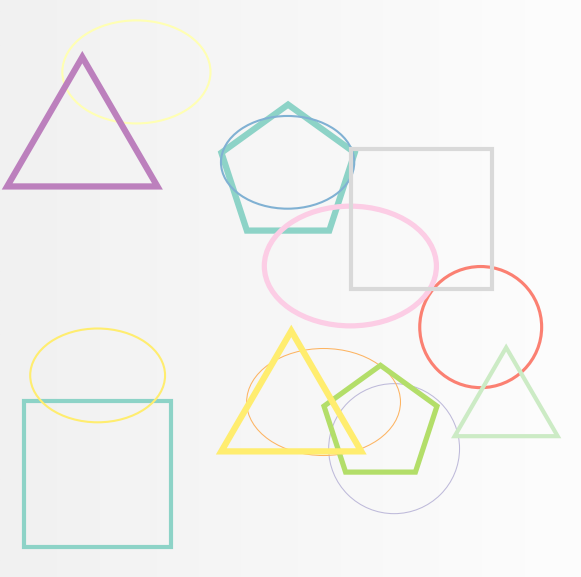[{"shape": "pentagon", "thickness": 3, "radius": 0.6, "center": [0.496, 0.697]}, {"shape": "square", "thickness": 2, "radius": 0.63, "center": [0.168, 0.179]}, {"shape": "oval", "thickness": 1, "radius": 0.64, "center": [0.235, 0.875]}, {"shape": "circle", "thickness": 0.5, "radius": 0.56, "center": [0.678, 0.222]}, {"shape": "circle", "thickness": 1.5, "radius": 0.52, "center": [0.827, 0.433]}, {"shape": "oval", "thickness": 1, "radius": 0.57, "center": [0.495, 0.718]}, {"shape": "oval", "thickness": 0.5, "radius": 0.66, "center": [0.557, 0.303]}, {"shape": "pentagon", "thickness": 2.5, "radius": 0.51, "center": [0.655, 0.264]}, {"shape": "oval", "thickness": 2.5, "radius": 0.74, "center": [0.603, 0.538]}, {"shape": "square", "thickness": 2, "radius": 0.6, "center": [0.725, 0.62]}, {"shape": "triangle", "thickness": 3, "radius": 0.75, "center": [0.142, 0.751]}, {"shape": "triangle", "thickness": 2, "radius": 0.51, "center": [0.871, 0.295]}, {"shape": "triangle", "thickness": 3, "radius": 0.7, "center": [0.501, 0.287]}, {"shape": "oval", "thickness": 1, "radius": 0.58, "center": [0.168, 0.349]}]